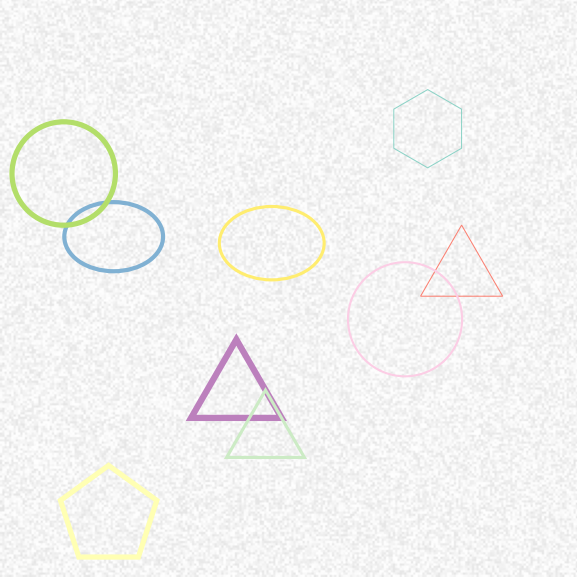[{"shape": "hexagon", "thickness": 0.5, "radius": 0.34, "center": [0.741, 0.776]}, {"shape": "pentagon", "thickness": 2.5, "radius": 0.44, "center": [0.188, 0.106]}, {"shape": "triangle", "thickness": 0.5, "radius": 0.41, "center": [0.799, 0.527]}, {"shape": "oval", "thickness": 2, "radius": 0.43, "center": [0.197, 0.589]}, {"shape": "circle", "thickness": 2.5, "radius": 0.45, "center": [0.11, 0.699]}, {"shape": "circle", "thickness": 1, "radius": 0.49, "center": [0.701, 0.446]}, {"shape": "triangle", "thickness": 3, "radius": 0.45, "center": [0.409, 0.321]}, {"shape": "triangle", "thickness": 1.5, "radius": 0.39, "center": [0.46, 0.246]}, {"shape": "oval", "thickness": 1.5, "radius": 0.45, "center": [0.471, 0.578]}]